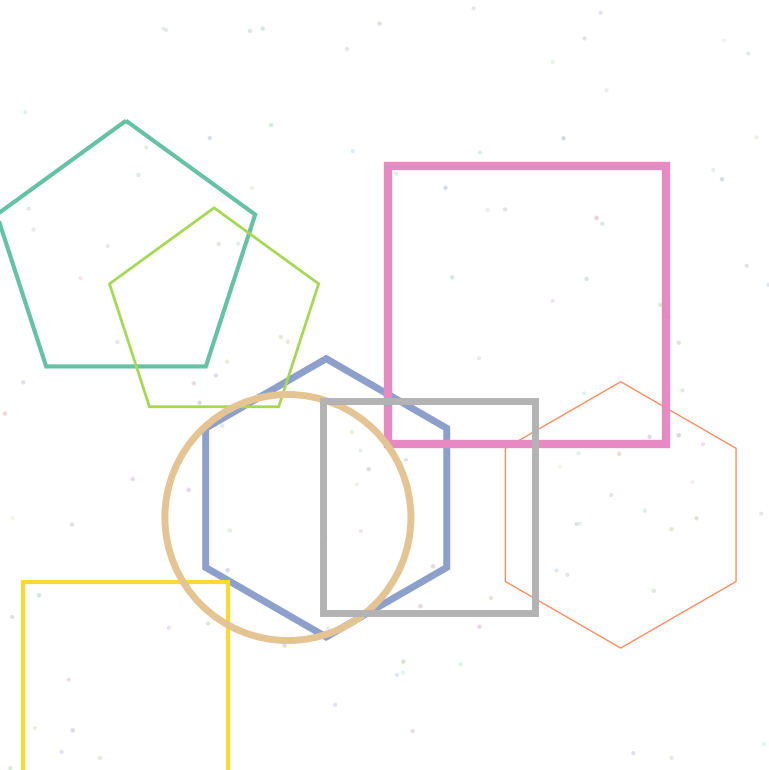[{"shape": "pentagon", "thickness": 1.5, "radius": 0.88, "center": [0.164, 0.667]}, {"shape": "hexagon", "thickness": 0.5, "radius": 0.86, "center": [0.806, 0.331]}, {"shape": "hexagon", "thickness": 2.5, "radius": 0.9, "center": [0.424, 0.353]}, {"shape": "square", "thickness": 3, "radius": 0.9, "center": [0.685, 0.604]}, {"shape": "pentagon", "thickness": 1, "radius": 0.71, "center": [0.278, 0.587]}, {"shape": "square", "thickness": 1.5, "radius": 0.67, "center": [0.163, 0.111]}, {"shape": "circle", "thickness": 2.5, "radius": 0.8, "center": [0.374, 0.328]}, {"shape": "square", "thickness": 2.5, "radius": 0.69, "center": [0.557, 0.341]}]